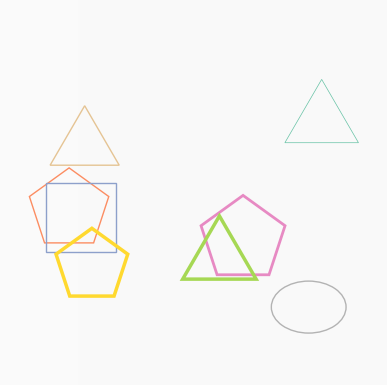[{"shape": "triangle", "thickness": 0.5, "radius": 0.55, "center": [0.83, 0.684]}, {"shape": "pentagon", "thickness": 1, "radius": 0.54, "center": [0.178, 0.456]}, {"shape": "square", "thickness": 1, "radius": 0.45, "center": [0.209, 0.435]}, {"shape": "pentagon", "thickness": 2, "radius": 0.57, "center": [0.627, 0.379]}, {"shape": "triangle", "thickness": 2.5, "radius": 0.55, "center": [0.566, 0.33]}, {"shape": "pentagon", "thickness": 2.5, "radius": 0.49, "center": [0.237, 0.31]}, {"shape": "triangle", "thickness": 1, "radius": 0.51, "center": [0.218, 0.622]}, {"shape": "oval", "thickness": 1, "radius": 0.48, "center": [0.797, 0.202]}]